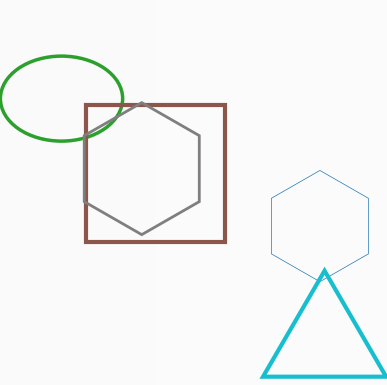[{"shape": "hexagon", "thickness": 0.5, "radius": 0.72, "center": [0.826, 0.413]}, {"shape": "oval", "thickness": 2.5, "radius": 0.79, "center": [0.159, 0.744]}, {"shape": "square", "thickness": 3, "radius": 0.9, "center": [0.401, 0.55]}, {"shape": "hexagon", "thickness": 2, "radius": 0.86, "center": [0.366, 0.562]}, {"shape": "triangle", "thickness": 3, "radius": 0.92, "center": [0.838, 0.113]}]